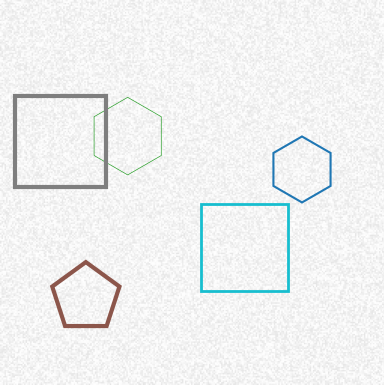[{"shape": "hexagon", "thickness": 1.5, "radius": 0.43, "center": [0.784, 0.56]}, {"shape": "hexagon", "thickness": 0.5, "radius": 0.5, "center": [0.332, 0.646]}, {"shape": "pentagon", "thickness": 3, "radius": 0.46, "center": [0.223, 0.227]}, {"shape": "square", "thickness": 3, "radius": 0.59, "center": [0.158, 0.632]}, {"shape": "square", "thickness": 2, "radius": 0.56, "center": [0.635, 0.357]}]